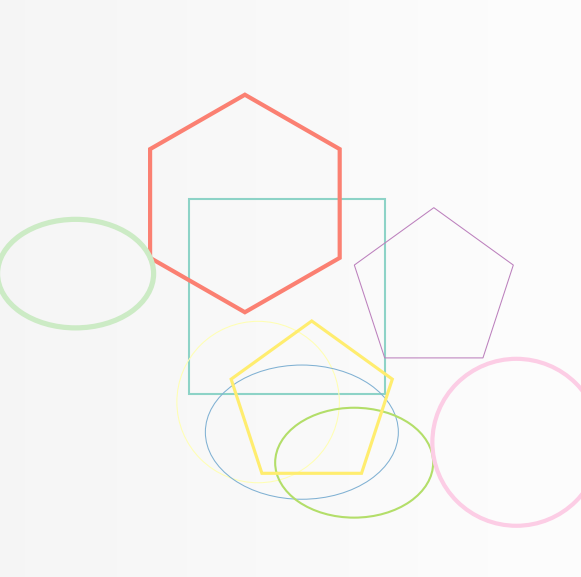[{"shape": "square", "thickness": 1, "radius": 0.84, "center": [0.493, 0.486]}, {"shape": "circle", "thickness": 0.5, "radius": 0.7, "center": [0.444, 0.303]}, {"shape": "hexagon", "thickness": 2, "radius": 0.94, "center": [0.421, 0.647]}, {"shape": "oval", "thickness": 0.5, "radius": 0.83, "center": [0.519, 0.251]}, {"shape": "oval", "thickness": 1, "radius": 0.68, "center": [0.609, 0.198]}, {"shape": "circle", "thickness": 2, "radius": 0.72, "center": [0.888, 0.233]}, {"shape": "pentagon", "thickness": 0.5, "radius": 0.72, "center": [0.746, 0.496]}, {"shape": "oval", "thickness": 2.5, "radius": 0.67, "center": [0.13, 0.525]}, {"shape": "pentagon", "thickness": 1.5, "radius": 0.73, "center": [0.536, 0.298]}]